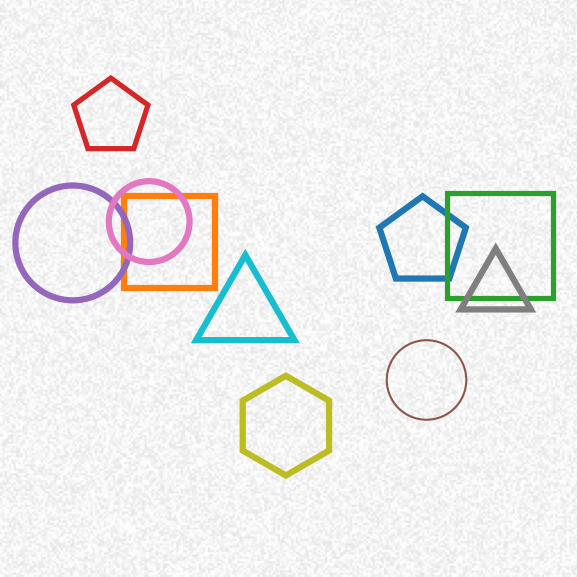[{"shape": "pentagon", "thickness": 3, "radius": 0.39, "center": [0.732, 0.581]}, {"shape": "square", "thickness": 3, "radius": 0.4, "center": [0.294, 0.58]}, {"shape": "square", "thickness": 2.5, "radius": 0.46, "center": [0.866, 0.574]}, {"shape": "pentagon", "thickness": 2.5, "radius": 0.34, "center": [0.192, 0.796]}, {"shape": "circle", "thickness": 3, "radius": 0.5, "center": [0.126, 0.578]}, {"shape": "circle", "thickness": 1, "radius": 0.34, "center": [0.739, 0.341]}, {"shape": "circle", "thickness": 3, "radius": 0.35, "center": [0.258, 0.615]}, {"shape": "triangle", "thickness": 3, "radius": 0.35, "center": [0.858, 0.498]}, {"shape": "hexagon", "thickness": 3, "radius": 0.43, "center": [0.495, 0.262]}, {"shape": "triangle", "thickness": 3, "radius": 0.49, "center": [0.425, 0.459]}]